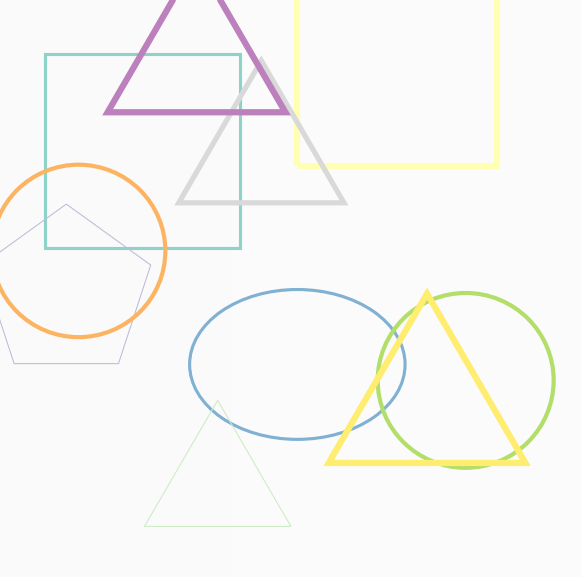[{"shape": "square", "thickness": 1.5, "radius": 0.84, "center": [0.245, 0.737]}, {"shape": "square", "thickness": 3, "radius": 0.86, "center": [0.683, 0.884]}, {"shape": "pentagon", "thickness": 0.5, "radius": 0.76, "center": [0.114, 0.493]}, {"shape": "oval", "thickness": 1.5, "radius": 0.93, "center": [0.512, 0.368]}, {"shape": "circle", "thickness": 2, "radius": 0.75, "center": [0.135, 0.565]}, {"shape": "circle", "thickness": 2, "radius": 0.76, "center": [0.801, 0.34]}, {"shape": "triangle", "thickness": 2.5, "radius": 0.82, "center": [0.45, 0.73]}, {"shape": "triangle", "thickness": 3, "radius": 0.88, "center": [0.338, 0.893]}, {"shape": "triangle", "thickness": 0.5, "radius": 0.73, "center": [0.374, 0.16]}, {"shape": "triangle", "thickness": 3, "radius": 0.98, "center": [0.735, 0.295]}]